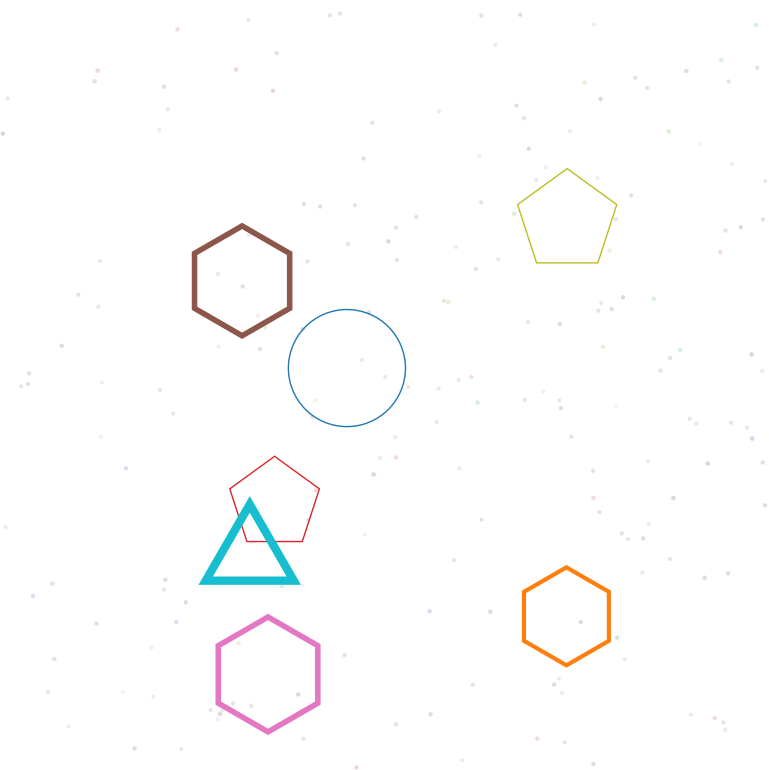[{"shape": "circle", "thickness": 0.5, "radius": 0.38, "center": [0.451, 0.522]}, {"shape": "hexagon", "thickness": 1.5, "radius": 0.32, "center": [0.736, 0.2]}, {"shape": "pentagon", "thickness": 0.5, "radius": 0.31, "center": [0.357, 0.346]}, {"shape": "hexagon", "thickness": 2, "radius": 0.36, "center": [0.314, 0.635]}, {"shape": "hexagon", "thickness": 2, "radius": 0.37, "center": [0.348, 0.124]}, {"shape": "pentagon", "thickness": 0.5, "radius": 0.34, "center": [0.737, 0.713]}, {"shape": "triangle", "thickness": 3, "radius": 0.33, "center": [0.324, 0.279]}]